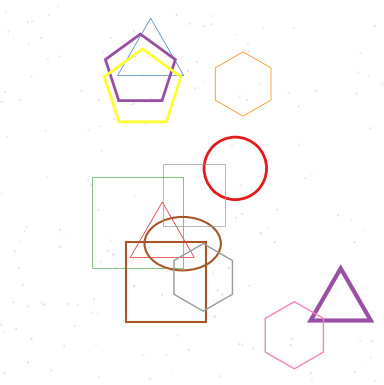[{"shape": "circle", "thickness": 2, "radius": 0.41, "center": [0.611, 0.563]}, {"shape": "triangle", "thickness": 0.5, "radius": 0.48, "center": [0.421, 0.379]}, {"shape": "triangle", "thickness": 0.5, "radius": 0.5, "center": [0.391, 0.853]}, {"shape": "square", "thickness": 0.5, "radius": 0.6, "center": [0.357, 0.422]}, {"shape": "triangle", "thickness": 3, "radius": 0.45, "center": [0.885, 0.213]}, {"shape": "pentagon", "thickness": 2, "radius": 0.48, "center": [0.365, 0.816]}, {"shape": "hexagon", "thickness": 0.5, "radius": 0.42, "center": [0.631, 0.782]}, {"shape": "pentagon", "thickness": 2, "radius": 0.52, "center": [0.37, 0.768]}, {"shape": "square", "thickness": 1.5, "radius": 0.52, "center": [0.432, 0.269]}, {"shape": "oval", "thickness": 1.5, "radius": 0.5, "center": [0.474, 0.367]}, {"shape": "hexagon", "thickness": 1, "radius": 0.44, "center": [0.765, 0.129]}, {"shape": "hexagon", "thickness": 1, "radius": 0.44, "center": [0.528, 0.28]}, {"shape": "square", "thickness": 0.5, "radius": 0.4, "center": [0.503, 0.493]}]